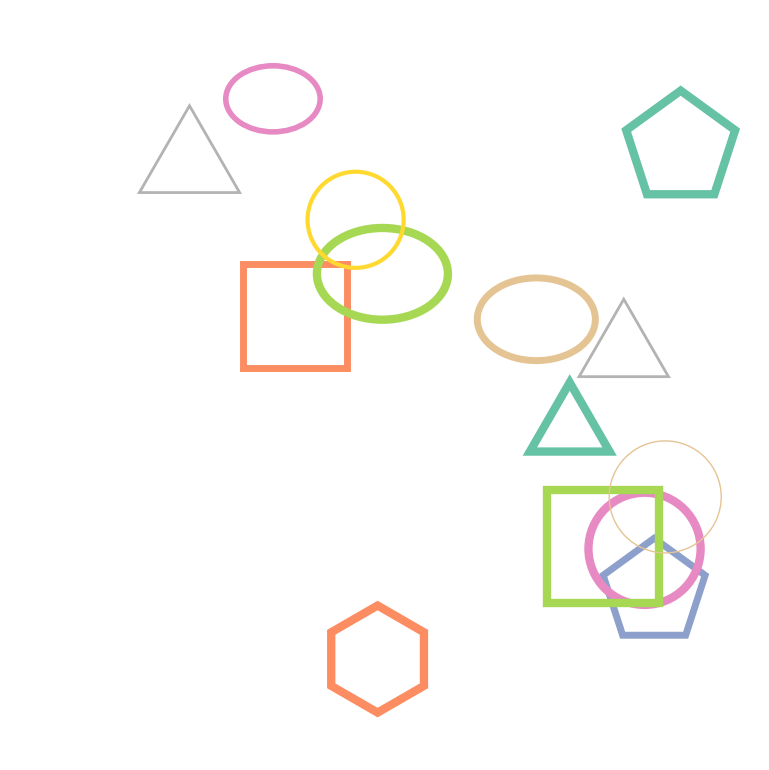[{"shape": "triangle", "thickness": 3, "radius": 0.3, "center": [0.74, 0.443]}, {"shape": "pentagon", "thickness": 3, "radius": 0.37, "center": [0.884, 0.808]}, {"shape": "square", "thickness": 2.5, "radius": 0.34, "center": [0.383, 0.59]}, {"shape": "hexagon", "thickness": 3, "radius": 0.35, "center": [0.49, 0.144]}, {"shape": "pentagon", "thickness": 2.5, "radius": 0.35, "center": [0.85, 0.231]}, {"shape": "oval", "thickness": 2, "radius": 0.31, "center": [0.355, 0.872]}, {"shape": "circle", "thickness": 3, "radius": 0.36, "center": [0.837, 0.287]}, {"shape": "square", "thickness": 3, "radius": 0.37, "center": [0.783, 0.29]}, {"shape": "oval", "thickness": 3, "radius": 0.43, "center": [0.497, 0.644]}, {"shape": "circle", "thickness": 1.5, "radius": 0.31, "center": [0.462, 0.715]}, {"shape": "oval", "thickness": 2.5, "radius": 0.38, "center": [0.697, 0.585]}, {"shape": "circle", "thickness": 0.5, "radius": 0.36, "center": [0.864, 0.355]}, {"shape": "triangle", "thickness": 1, "radius": 0.34, "center": [0.81, 0.544]}, {"shape": "triangle", "thickness": 1, "radius": 0.38, "center": [0.246, 0.788]}]